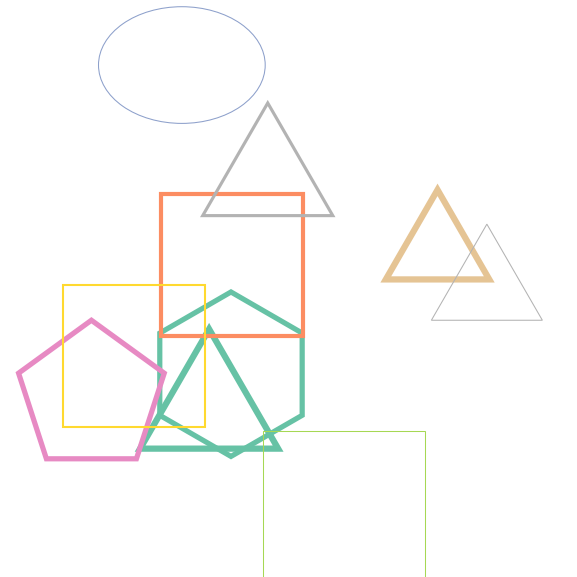[{"shape": "triangle", "thickness": 3, "radius": 0.69, "center": [0.362, 0.291]}, {"shape": "hexagon", "thickness": 2.5, "radius": 0.71, "center": [0.4, 0.351]}, {"shape": "square", "thickness": 2, "radius": 0.61, "center": [0.402, 0.541]}, {"shape": "oval", "thickness": 0.5, "radius": 0.72, "center": [0.315, 0.886]}, {"shape": "pentagon", "thickness": 2.5, "radius": 0.66, "center": [0.158, 0.312]}, {"shape": "square", "thickness": 0.5, "radius": 0.7, "center": [0.596, 0.113]}, {"shape": "square", "thickness": 1, "radius": 0.61, "center": [0.232, 0.382]}, {"shape": "triangle", "thickness": 3, "radius": 0.52, "center": [0.758, 0.567]}, {"shape": "triangle", "thickness": 0.5, "radius": 0.55, "center": [0.843, 0.5]}, {"shape": "triangle", "thickness": 1.5, "radius": 0.65, "center": [0.464, 0.691]}]